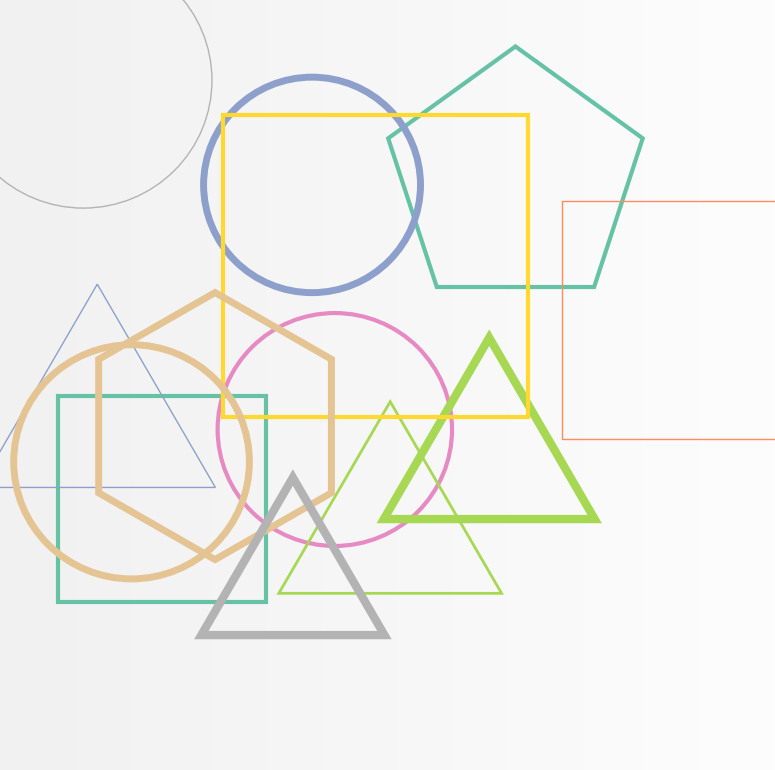[{"shape": "pentagon", "thickness": 1.5, "radius": 0.86, "center": [0.665, 0.767]}, {"shape": "square", "thickness": 1.5, "radius": 0.67, "center": [0.209, 0.352]}, {"shape": "square", "thickness": 0.5, "radius": 0.77, "center": [0.88, 0.585]}, {"shape": "triangle", "thickness": 0.5, "radius": 0.88, "center": [0.125, 0.455]}, {"shape": "circle", "thickness": 2.5, "radius": 0.7, "center": [0.403, 0.76]}, {"shape": "circle", "thickness": 1.5, "radius": 0.76, "center": [0.432, 0.442]}, {"shape": "triangle", "thickness": 3, "radius": 0.79, "center": [0.631, 0.404]}, {"shape": "triangle", "thickness": 1, "radius": 0.83, "center": [0.503, 0.312]}, {"shape": "square", "thickness": 1.5, "radius": 0.98, "center": [0.484, 0.655]}, {"shape": "hexagon", "thickness": 2.5, "radius": 0.87, "center": [0.277, 0.447]}, {"shape": "circle", "thickness": 2.5, "radius": 0.76, "center": [0.17, 0.4]}, {"shape": "triangle", "thickness": 3, "radius": 0.68, "center": [0.378, 0.243]}, {"shape": "circle", "thickness": 0.5, "radius": 0.83, "center": [0.108, 0.896]}]